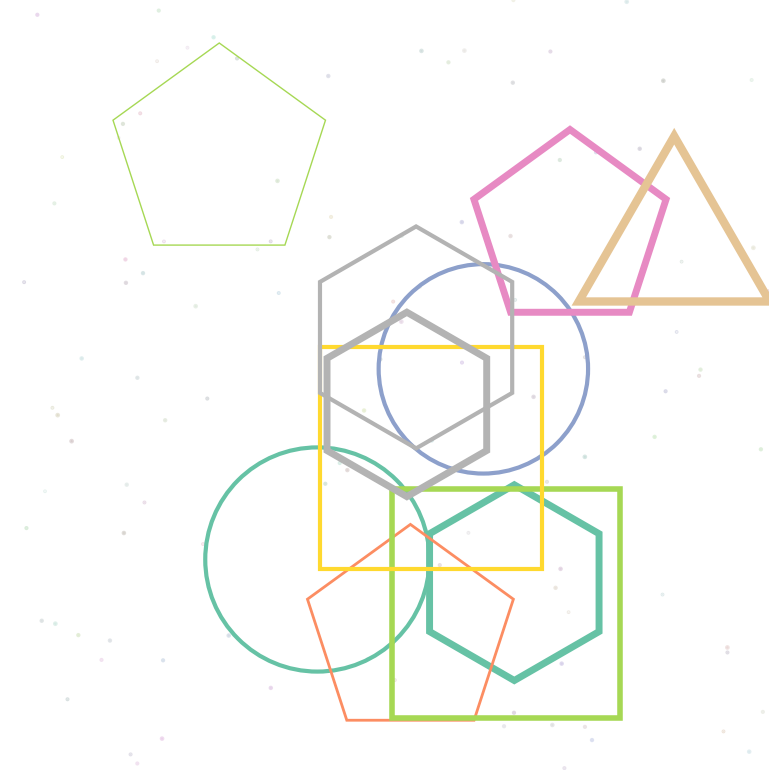[{"shape": "circle", "thickness": 1.5, "radius": 0.73, "center": [0.412, 0.273]}, {"shape": "hexagon", "thickness": 2.5, "radius": 0.64, "center": [0.668, 0.243]}, {"shape": "pentagon", "thickness": 1, "radius": 0.7, "center": [0.533, 0.178]}, {"shape": "circle", "thickness": 1.5, "radius": 0.68, "center": [0.628, 0.521]}, {"shape": "pentagon", "thickness": 2.5, "radius": 0.66, "center": [0.74, 0.701]}, {"shape": "pentagon", "thickness": 0.5, "radius": 0.73, "center": [0.285, 0.799]}, {"shape": "square", "thickness": 2, "radius": 0.74, "center": [0.657, 0.216]}, {"shape": "square", "thickness": 1.5, "radius": 0.72, "center": [0.56, 0.405]}, {"shape": "triangle", "thickness": 3, "radius": 0.72, "center": [0.876, 0.68]}, {"shape": "hexagon", "thickness": 2.5, "radius": 0.6, "center": [0.528, 0.475]}, {"shape": "hexagon", "thickness": 1.5, "radius": 0.72, "center": [0.54, 0.562]}]